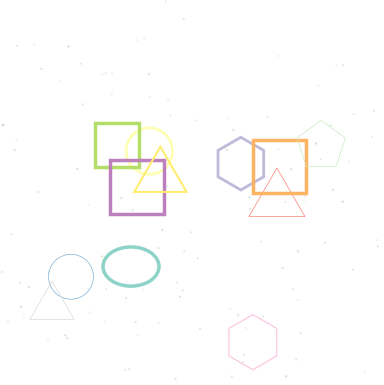[{"shape": "oval", "thickness": 2.5, "radius": 0.36, "center": [0.34, 0.308]}, {"shape": "circle", "thickness": 2, "radius": 0.3, "center": [0.388, 0.608]}, {"shape": "hexagon", "thickness": 2, "radius": 0.34, "center": [0.626, 0.575]}, {"shape": "triangle", "thickness": 0.5, "radius": 0.42, "center": [0.719, 0.479]}, {"shape": "circle", "thickness": 0.5, "radius": 0.29, "center": [0.184, 0.281]}, {"shape": "square", "thickness": 2.5, "radius": 0.34, "center": [0.725, 0.568]}, {"shape": "square", "thickness": 2.5, "radius": 0.29, "center": [0.305, 0.624]}, {"shape": "hexagon", "thickness": 1, "radius": 0.36, "center": [0.657, 0.111]}, {"shape": "triangle", "thickness": 0.5, "radius": 0.33, "center": [0.135, 0.203]}, {"shape": "square", "thickness": 2.5, "radius": 0.35, "center": [0.356, 0.514]}, {"shape": "pentagon", "thickness": 0.5, "radius": 0.33, "center": [0.834, 0.621]}, {"shape": "triangle", "thickness": 1.5, "radius": 0.39, "center": [0.417, 0.541]}]